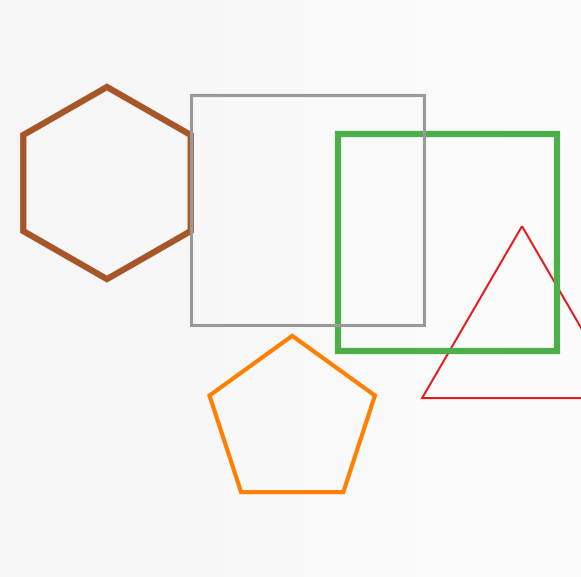[{"shape": "triangle", "thickness": 1, "radius": 0.99, "center": [0.898, 0.409]}, {"shape": "square", "thickness": 3, "radius": 0.94, "center": [0.77, 0.58]}, {"shape": "pentagon", "thickness": 2, "radius": 0.75, "center": [0.503, 0.268]}, {"shape": "hexagon", "thickness": 3, "radius": 0.83, "center": [0.184, 0.682]}, {"shape": "square", "thickness": 1.5, "radius": 1.0, "center": [0.529, 0.635]}]